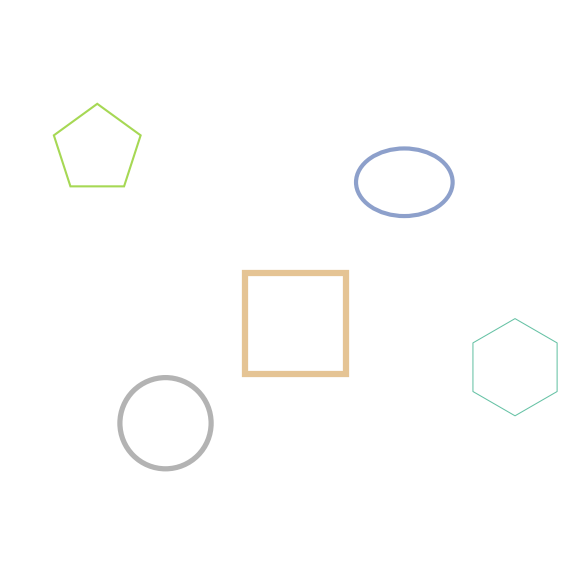[{"shape": "hexagon", "thickness": 0.5, "radius": 0.42, "center": [0.892, 0.363]}, {"shape": "oval", "thickness": 2, "radius": 0.42, "center": [0.7, 0.684]}, {"shape": "pentagon", "thickness": 1, "radius": 0.4, "center": [0.168, 0.74]}, {"shape": "square", "thickness": 3, "radius": 0.44, "center": [0.512, 0.439]}, {"shape": "circle", "thickness": 2.5, "radius": 0.39, "center": [0.287, 0.266]}]